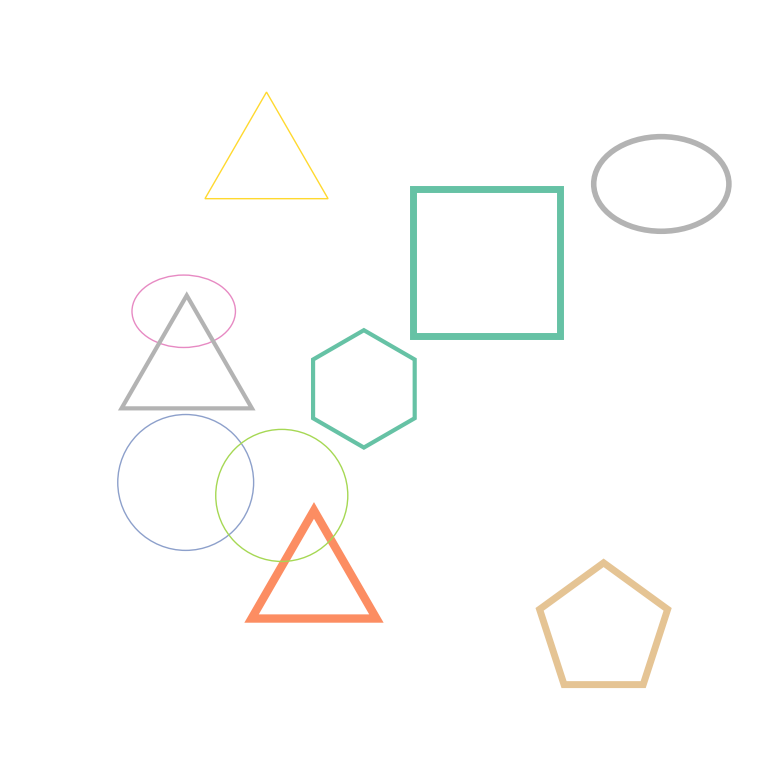[{"shape": "hexagon", "thickness": 1.5, "radius": 0.38, "center": [0.473, 0.495]}, {"shape": "square", "thickness": 2.5, "radius": 0.48, "center": [0.632, 0.659]}, {"shape": "triangle", "thickness": 3, "radius": 0.47, "center": [0.408, 0.244]}, {"shape": "circle", "thickness": 0.5, "radius": 0.44, "center": [0.241, 0.373]}, {"shape": "oval", "thickness": 0.5, "radius": 0.34, "center": [0.239, 0.596]}, {"shape": "circle", "thickness": 0.5, "radius": 0.43, "center": [0.366, 0.357]}, {"shape": "triangle", "thickness": 0.5, "radius": 0.46, "center": [0.346, 0.788]}, {"shape": "pentagon", "thickness": 2.5, "radius": 0.44, "center": [0.784, 0.182]}, {"shape": "oval", "thickness": 2, "radius": 0.44, "center": [0.859, 0.761]}, {"shape": "triangle", "thickness": 1.5, "radius": 0.49, "center": [0.243, 0.519]}]